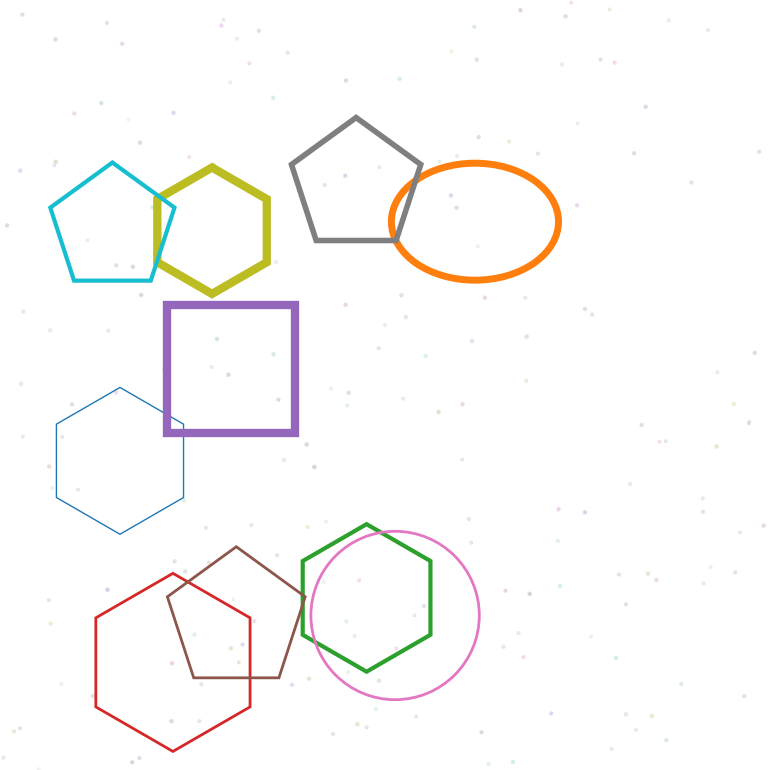[{"shape": "hexagon", "thickness": 0.5, "radius": 0.48, "center": [0.156, 0.402]}, {"shape": "oval", "thickness": 2.5, "radius": 0.54, "center": [0.617, 0.712]}, {"shape": "hexagon", "thickness": 1.5, "radius": 0.48, "center": [0.476, 0.223]}, {"shape": "hexagon", "thickness": 1, "radius": 0.58, "center": [0.225, 0.14]}, {"shape": "square", "thickness": 3, "radius": 0.42, "center": [0.3, 0.52]}, {"shape": "pentagon", "thickness": 1, "radius": 0.47, "center": [0.307, 0.196]}, {"shape": "circle", "thickness": 1, "radius": 0.55, "center": [0.513, 0.201]}, {"shape": "pentagon", "thickness": 2, "radius": 0.44, "center": [0.462, 0.759]}, {"shape": "hexagon", "thickness": 3, "radius": 0.41, "center": [0.275, 0.7]}, {"shape": "pentagon", "thickness": 1.5, "radius": 0.42, "center": [0.146, 0.704]}]